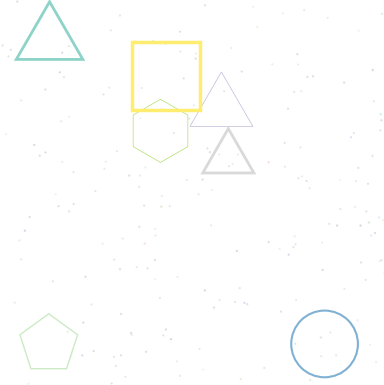[{"shape": "triangle", "thickness": 2, "radius": 0.5, "center": [0.129, 0.896]}, {"shape": "triangle", "thickness": 0.5, "radius": 0.47, "center": [0.575, 0.719]}, {"shape": "circle", "thickness": 1.5, "radius": 0.43, "center": [0.843, 0.107]}, {"shape": "hexagon", "thickness": 0.5, "radius": 0.41, "center": [0.417, 0.66]}, {"shape": "triangle", "thickness": 2, "radius": 0.38, "center": [0.593, 0.589]}, {"shape": "pentagon", "thickness": 1, "radius": 0.39, "center": [0.127, 0.106]}, {"shape": "square", "thickness": 2.5, "radius": 0.44, "center": [0.431, 0.802]}]